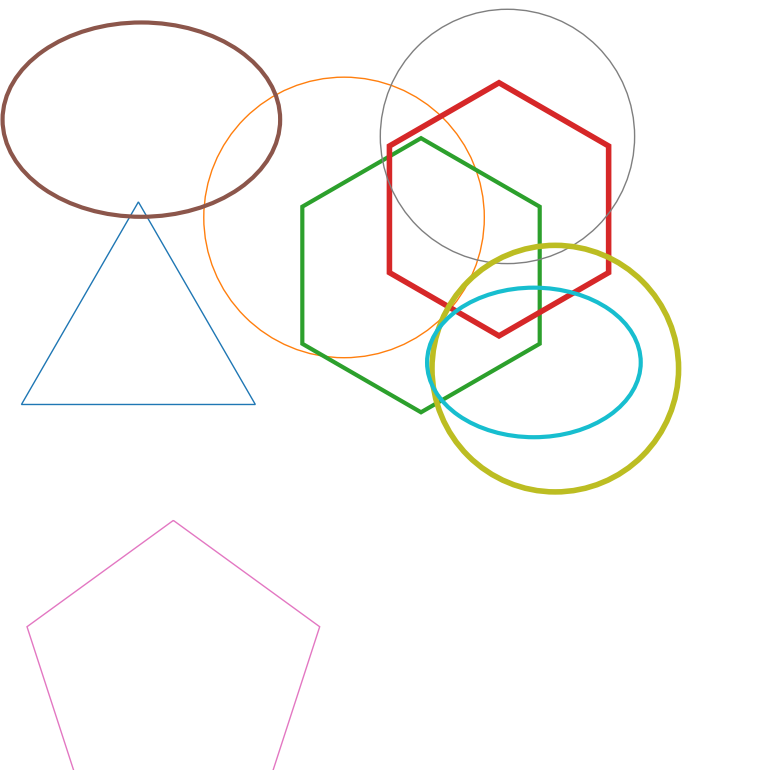[{"shape": "triangle", "thickness": 0.5, "radius": 0.88, "center": [0.18, 0.562]}, {"shape": "circle", "thickness": 0.5, "radius": 0.91, "center": [0.447, 0.718]}, {"shape": "hexagon", "thickness": 1.5, "radius": 0.89, "center": [0.547, 0.643]}, {"shape": "hexagon", "thickness": 2, "radius": 0.82, "center": [0.648, 0.728]}, {"shape": "oval", "thickness": 1.5, "radius": 0.9, "center": [0.184, 0.845]}, {"shape": "pentagon", "thickness": 0.5, "radius": 1.0, "center": [0.225, 0.124]}, {"shape": "circle", "thickness": 0.5, "radius": 0.83, "center": [0.659, 0.823]}, {"shape": "circle", "thickness": 2, "radius": 0.8, "center": [0.721, 0.521]}, {"shape": "oval", "thickness": 1.5, "radius": 0.69, "center": [0.693, 0.529]}]